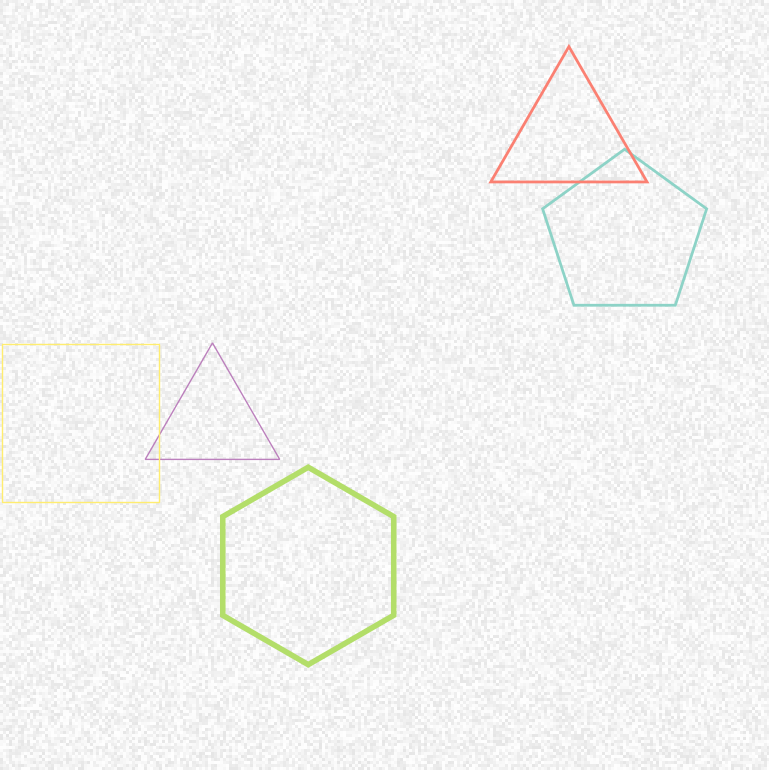[{"shape": "pentagon", "thickness": 1, "radius": 0.56, "center": [0.811, 0.694]}, {"shape": "triangle", "thickness": 1, "radius": 0.59, "center": [0.739, 0.822]}, {"shape": "hexagon", "thickness": 2, "radius": 0.64, "center": [0.4, 0.265]}, {"shape": "triangle", "thickness": 0.5, "radius": 0.5, "center": [0.276, 0.454]}, {"shape": "square", "thickness": 0.5, "radius": 0.51, "center": [0.105, 0.451]}]